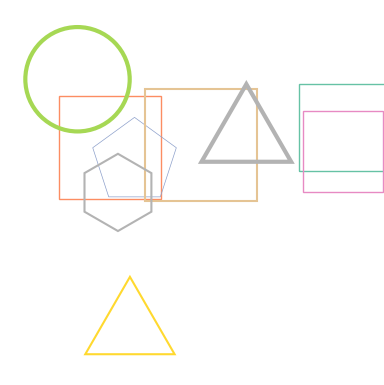[{"shape": "square", "thickness": 1, "radius": 0.57, "center": [0.891, 0.669]}, {"shape": "square", "thickness": 1, "radius": 0.67, "center": [0.285, 0.617]}, {"shape": "pentagon", "thickness": 0.5, "radius": 0.57, "center": [0.349, 0.581]}, {"shape": "square", "thickness": 1, "radius": 0.52, "center": [0.89, 0.607]}, {"shape": "circle", "thickness": 3, "radius": 0.68, "center": [0.201, 0.794]}, {"shape": "triangle", "thickness": 1.5, "radius": 0.67, "center": [0.337, 0.147]}, {"shape": "square", "thickness": 1.5, "radius": 0.73, "center": [0.522, 0.622]}, {"shape": "triangle", "thickness": 3, "radius": 0.67, "center": [0.64, 0.647]}, {"shape": "hexagon", "thickness": 1.5, "radius": 0.5, "center": [0.306, 0.5]}]